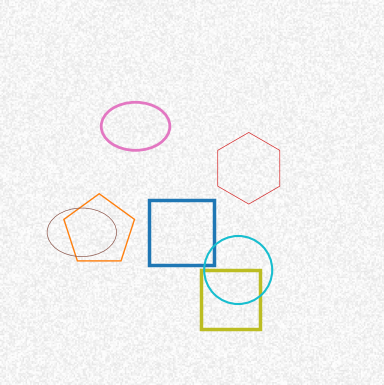[{"shape": "square", "thickness": 2.5, "radius": 0.42, "center": [0.472, 0.397]}, {"shape": "pentagon", "thickness": 1, "radius": 0.48, "center": [0.258, 0.4]}, {"shape": "hexagon", "thickness": 0.5, "radius": 0.47, "center": [0.646, 0.563]}, {"shape": "oval", "thickness": 0.5, "radius": 0.45, "center": [0.213, 0.397]}, {"shape": "oval", "thickness": 2, "radius": 0.45, "center": [0.352, 0.672]}, {"shape": "square", "thickness": 2.5, "radius": 0.38, "center": [0.599, 0.222]}, {"shape": "circle", "thickness": 1.5, "radius": 0.44, "center": [0.619, 0.299]}]